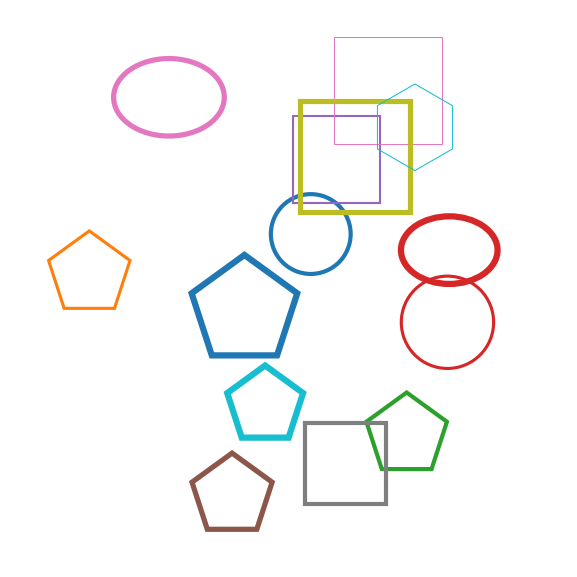[{"shape": "pentagon", "thickness": 3, "radius": 0.48, "center": [0.423, 0.462]}, {"shape": "circle", "thickness": 2, "radius": 0.35, "center": [0.538, 0.594]}, {"shape": "pentagon", "thickness": 1.5, "radius": 0.37, "center": [0.155, 0.525]}, {"shape": "pentagon", "thickness": 2, "radius": 0.37, "center": [0.704, 0.246]}, {"shape": "oval", "thickness": 3, "radius": 0.42, "center": [0.778, 0.566]}, {"shape": "circle", "thickness": 1.5, "radius": 0.4, "center": [0.775, 0.441]}, {"shape": "square", "thickness": 1, "radius": 0.38, "center": [0.583, 0.722]}, {"shape": "pentagon", "thickness": 2.5, "radius": 0.36, "center": [0.402, 0.142]}, {"shape": "square", "thickness": 0.5, "radius": 0.47, "center": [0.672, 0.842]}, {"shape": "oval", "thickness": 2.5, "radius": 0.48, "center": [0.293, 0.831]}, {"shape": "square", "thickness": 2, "radius": 0.35, "center": [0.599, 0.196]}, {"shape": "square", "thickness": 2.5, "radius": 0.48, "center": [0.614, 0.728]}, {"shape": "pentagon", "thickness": 3, "radius": 0.35, "center": [0.459, 0.297]}, {"shape": "hexagon", "thickness": 0.5, "radius": 0.37, "center": [0.718, 0.779]}]